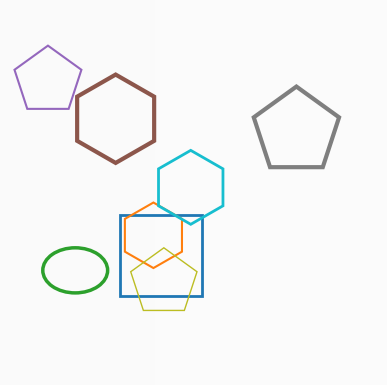[{"shape": "square", "thickness": 2, "radius": 0.53, "center": [0.415, 0.336]}, {"shape": "hexagon", "thickness": 1.5, "radius": 0.43, "center": [0.396, 0.389]}, {"shape": "oval", "thickness": 2.5, "radius": 0.42, "center": [0.194, 0.298]}, {"shape": "pentagon", "thickness": 1.5, "radius": 0.45, "center": [0.124, 0.791]}, {"shape": "hexagon", "thickness": 3, "radius": 0.57, "center": [0.298, 0.692]}, {"shape": "pentagon", "thickness": 3, "radius": 0.58, "center": [0.765, 0.659]}, {"shape": "pentagon", "thickness": 1, "radius": 0.45, "center": [0.423, 0.266]}, {"shape": "hexagon", "thickness": 2, "radius": 0.48, "center": [0.492, 0.513]}]